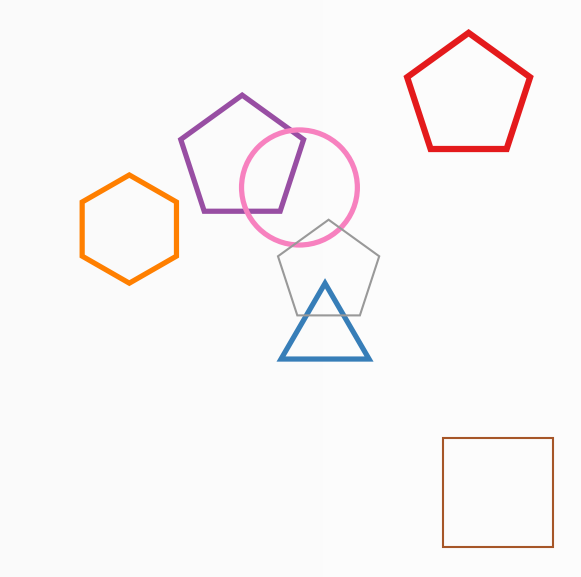[{"shape": "pentagon", "thickness": 3, "radius": 0.56, "center": [0.806, 0.831]}, {"shape": "triangle", "thickness": 2.5, "radius": 0.44, "center": [0.559, 0.421]}, {"shape": "pentagon", "thickness": 2.5, "radius": 0.56, "center": [0.417, 0.723]}, {"shape": "hexagon", "thickness": 2.5, "radius": 0.47, "center": [0.222, 0.602]}, {"shape": "square", "thickness": 1, "radius": 0.47, "center": [0.857, 0.147]}, {"shape": "circle", "thickness": 2.5, "radius": 0.5, "center": [0.515, 0.675]}, {"shape": "pentagon", "thickness": 1, "radius": 0.46, "center": [0.565, 0.527]}]